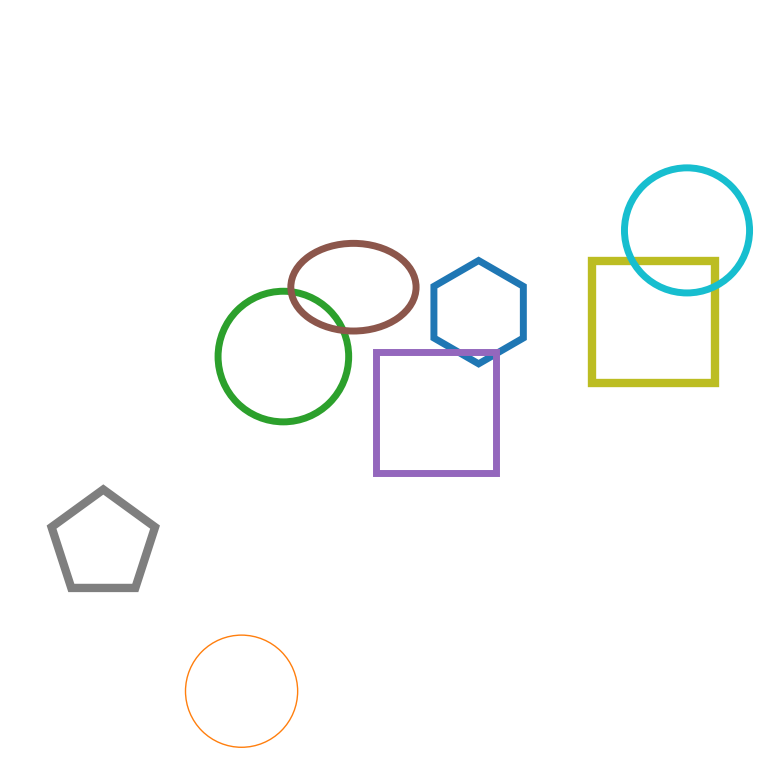[{"shape": "hexagon", "thickness": 2.5, "radius": 0.34, "center": [0.622, 0.595]}, {"shape": "circle", "thickness": 0.5, "radius": 0.36, "center": [0.314, 0.102]}, {"shape": "circle", "thickness": 2.5, "radius": 0.42, "center": [0.368, 0.537]}, {"shape": "square", "thickness": 2.5, "radius": 0.39, "center": [0.566, 0.464]}, {"shape": "oval", "thickness": 2.5, "radius": 0.41, "center": [0.459, 0.627]}, {"shape": "pentagon", "thickness": 3, "radius": 0.35, "center": [0.134, 0.294]}, {"shape": "square", "thickness": 3, "radius": 0.4, "center": [0.849, 0.582]}, {"shape": "circle", "thickness": 2.5, "radius": 0.41, "center": [0.892, 0.701]}]